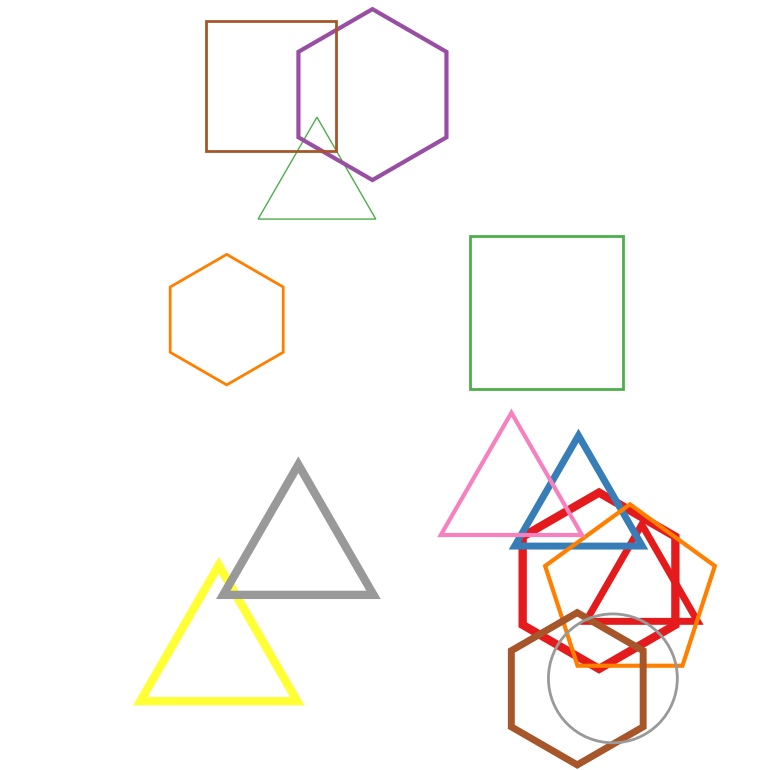[{"shape": "hexagon", "thickness": 3, "radius": 0.57, "center": [0.778, 0.246]}, {"shape": "triangle", "thickness": 2.5, "radius": 0.42, "center": [0.833, 0.235]}, {"shape": "triangle", "thickness": 2.5, "radius": 0.48, "center": [0.751, 0.339]}, {"shape": "square", "thickness": 1, "radius": 0.5, "center": [0.709, 0.594]}, {"shape": "triangle", "thickness": 0.5, "radius": 0.44, "center": [0.412, 0.76]}, {"shape": "hexagon", "thickness": 1.5, "radius": 0.55, "center": [0.484, 0.877]}, {"shape": "pentagon", "thickness": 1.5, "radius": 0.58, "center": [0.818, 0.229]}, {"shape": "hexagon", "thickness": 1, "radius": 0.42, "center": [0.294, 0.585]}, {"shape": "triangle", "thickness": 3, "radius": 0.59, "center": [0.284, 0.148]}, {"shape": "hexagon", "thickness": 2.5, "radius": 0.49, "center": [0.75, 0.105]}, {"shape": "square", "thickness": 1, "radius": 0.42, "center": [0.352, 0.888]}, {"shape": "triangle", "thickness": 1.5, "radius": 0.53, "center": [0.664, 0.358]}, {"shape": "triangle", "thickness": 3, "radius": 0.56, "center": [0.387, 0.284]}, {"shape": "circle", "thickness": 1, "radius": 0.42, "center": [0.796, 0.119]}]